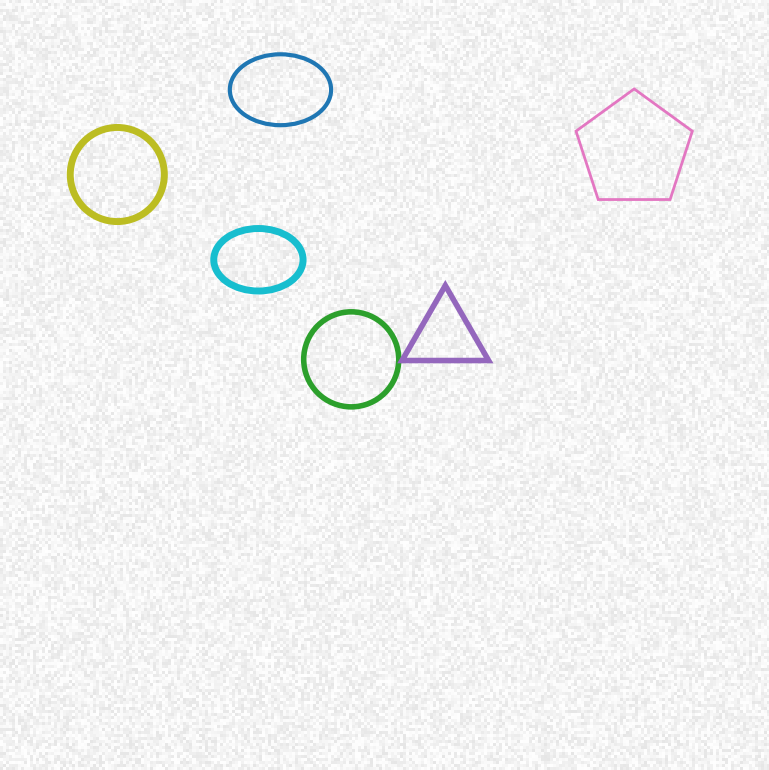[{"shape": "oval", "thickness": 1.5, "radius": 0.33, "center": [0.364, 0.883]}, {"shape": "circle", "thickness": 2, "radius": 0.31, "center": [0.456, 0.533]}, {"shape": "triangle", "thickness": 2, "radius": 0.32, "center": [0.578, 0.564]}, {"shape": "pentagon", "thickness": 1, "radius": 0.4, "center": [0.824, 0.805]}, {"shape": "circle", "thickness": 2.5, "radius": 0.31, "center": [0.152, 0.773]}, {"shape": "oval", "thickness": 2.5, "radius": 0.29, "center": [0.336, 0.663]}]